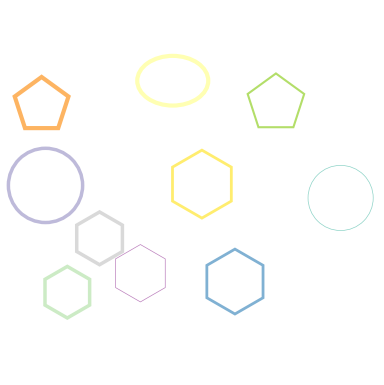[{"shape": "circle", "thickness": 0.5, "radius": 0.42, "center": [0.885, 0.486]}, {"shape": "oval", "thickness": 3, "radius": 0.46, "center": [0.449, 0.79]}, {"shape": "circle", "thickness": 2.5, "radius": 0.48, "center": [0.118, 0.518]}, {"shape": "hexagon", "thickness": 2, "radius": 0.42, "center": [0.61, 0.269]}, {"shape": "pentagon", "thickness": 3, "radius": 0.37, "center": [0.108, 0.727]}, {"shape": "pentagon", "thickness": 1.5, "radius": 0.39, "center": [0.717, 0.732]}, {"shape": "hexagon", "thickness": 2.5, "radius": 0.34, "center": [0.259, 0.381]}, {"shape": "hexagon", "thickness": 0.5, "radius": 0.37, "center": [0.365, 0.29]}, {"shape": "hexagon", "thickness": 2.5, "radius": 0.33, "center": [0.175, 0.241]}, {"shape": "hexagon", "thickness": 2, "radius": 0.44, "center": [0.524, 0.522]}]